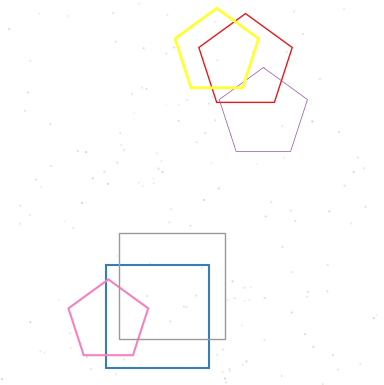[{"shape": "pentagon", "thickness": 1, "radius": 0.64, "center": [0.638, 0.837]}, {"shape": "square", "thickness": 1.5, "radius": 0.67, "center": [0.408, 0.179]}, {"shape": "pentagon", "thickness": 0.5, "radius": 0.6, "center": [0.684, 0.704]}, {"shape": "pentagon", "thickness": 2, "radius": 0.57, "center": [0.563, 0.864]}, {"shape": "pentagon", "thickness": 1.5, "radius": 0.54, "center": [0.281, 0.165]}, {"shape": "square", "thickness": 1, "radius": 0.69, "center": [0.446, 0.256]}]